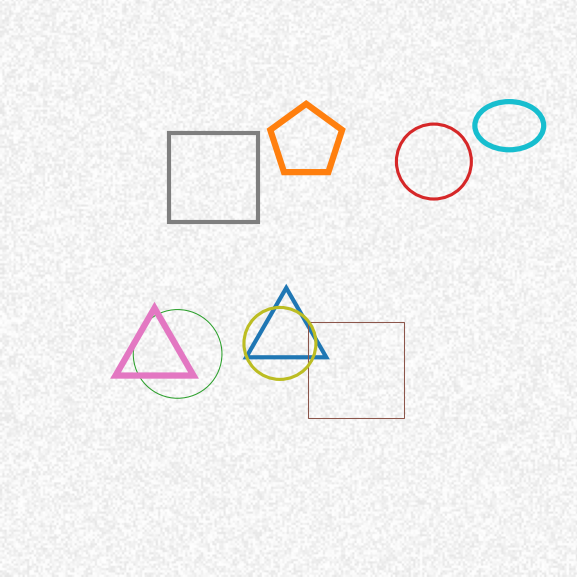[{"shape": "triangle", "thickness": 2, "radius": 0.4, "center": [0.496, 0.42]}, {"shape": "pentagon", "thickness": 3, "radius": 0.33, "center": [0.53, 0.754]}, {"shape": "circle", "thickness": 0.5, "radius": 0.38, "center": [0.308, 0.386]}, {"shape": "circle", "thickness": 1.5, "radius": 0.32, "center": [0.751, 0.719]}, {"shape": "square", "thickness": 0.5, "radius": 0.42, "center": [0.617, 0.359]}, {"shape": "triangle", "thickness": 3, "radius": 0.39, "center": [0.268, 0.388]}, {"shape": "square", "thickness": 2, "radius": 0.38, "center": [0.37, 0.692]}, {"shape": "circle", "thickness": 1.5, "radius": 0.31, "center": [0.485, 0.404]}, {"shape": "oval", "thickness": 2.5, "radius": 0.3, "center": [0.882, 0.781]}]